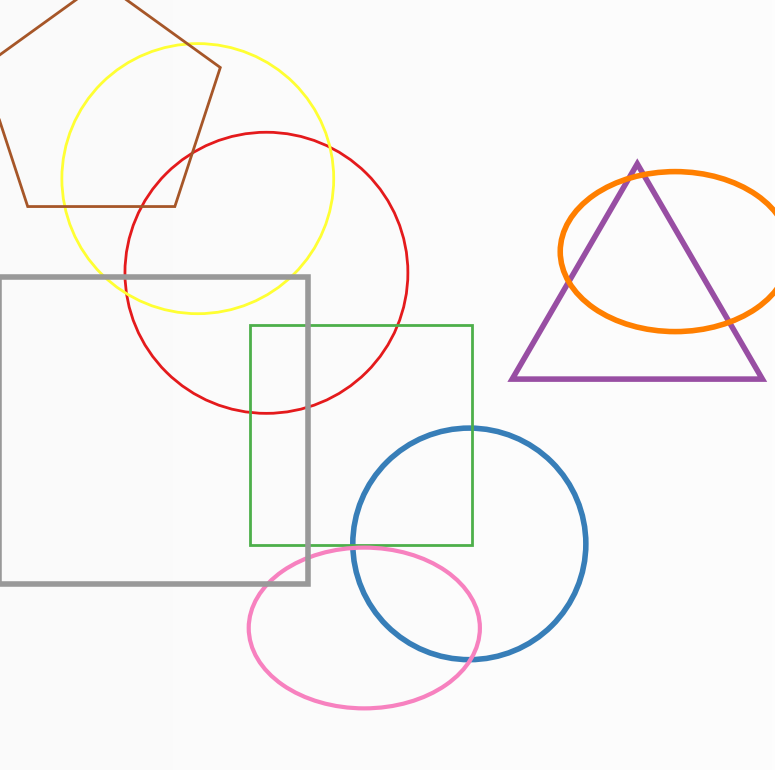[{"shape": "circle", "thickness": 1, "radius": 0.91, "center": [0.344, 0.646]}, {"shape": "circle", "thickness": 2, "radius": 0.75, "center": [0.606, 0.294]}, {"shape": "square", "thickness": 1, "radius": 0.72, "center": [0.466, 0.435]}, {"shape": "triangle", "thickness": 2, "radius": 0.93, "center": [0.822, 0.601]}, {"shape": "oval", "thickness": 2, "radius": 0.74, "center": [0.871, 0.673]}, {"shape": "circle", "thickness": 1, "radius": 0.88, "center": [0.255, 0.768]}, {"shape": "pentagon", "thickness": 1, "radius": 0.81, "center": [0.131, 0.862]}, {"shape": "oval", "thickness": 1.5, "radius": 0.75, "center": [0.47, 0.184]}, {"shape": "square", "thickness": 2, "radius": 1.0, "center": [0.198, 0.441]}]